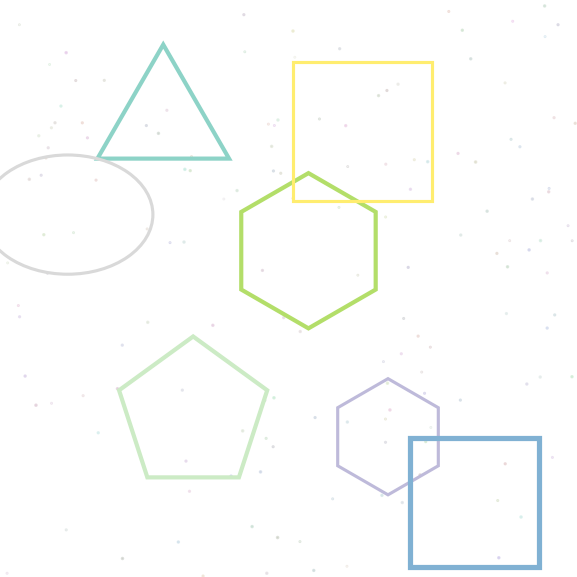[{"shape": "triangle", "thickness": 2, "radius": 0.66, "center": [0.283, 0.79]}, {"shape": "hexagon", "thickness": 1.5, "radius": 0.5, "center": [0.672, 0.243]}, {"shape": "square", "thickness": 2.5, "radius": 0.56, "center": [0.822, 0.129]}, {"shape": "hexagon", "thickness": 2, "radius": 0.67, "center": [0.534, 0.565]}, {"shape": "oval", "thickness": 1.5, "radius": 0.74, "center": [0.117, 0.628]}, {"shape": "pentagon", "thickness": 2, "radius": 0.67, "center": [0.334, 0.282]}, {"shape": "square", "thickness": 1.5, "radius": 0.6, "center": [0.627, 0.772]}]